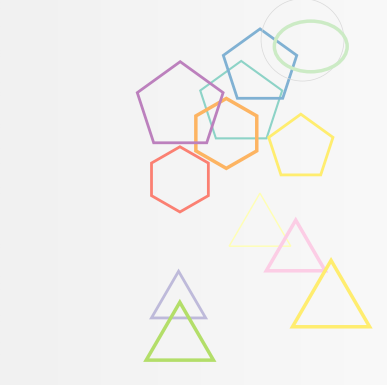[{"shape": "pentagon", "thickness": 1.5, "radius": 0.56, "center": [0.622, 0.731]}, {"shape": "triangle", "thickness": 1, "radius": 0.46, "center": [0.671, 0.406]}, {"shape": "triangle", "thickness": 2, "radius": 0.4, "center": [0.461, 0.215]}, {"shape": "hexagon", "thickness": 2, "radius": 0.42, "center": [0.464, 0.534]}, {"shape": "pentagon", "thickness": 2, "radius": 0.5, "center": [0.671, 0.825]}, {"shape": "hexagon", "thickness": 2.5, "radius": 0.45, "center": [0.584, 0.653]}, {"shape": "triangle", "thickness": 2.5, "radius": 0.5, "center": [0.464, 0.115]}, {"shape": "triangle", "thickness": 2.5, "radius": 0.44, "center": [0.763, 0.341]}, {"shape": "circle", "thickness": 0.5, "radius": 0.53, "center": [0.781, 0.896]}, {"shape": "pentagon", "thickness": 2, "radius": 0.58, "center": [0.465, 0.723]}, {"shape": "oval", "thickness": 2.5, "radius": 0.47, "center": [0.802, 0.879]}, {"shape": "triangle", "thickness": 2.5, "radius": 0.57, "center": [0.854, 0.209]}, {"shape": "pentagon", "thickness": 2, "radius": 0.44, "center": [0.776, 0.616]}]